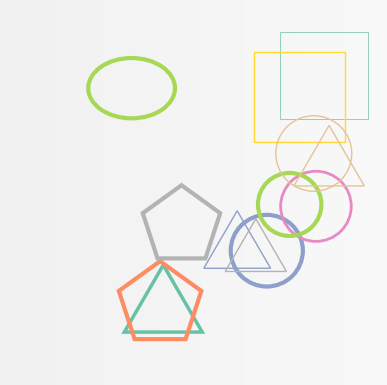[{"shape": "square", "thickness": 0.5, "radius": 0.56, "center": [0.837, 0.804]}, {"shape": "triangle", "thickness": 2.5, "radius": 0.58, "center": [0.421, 0.195]}, {"shape": "pentagon", "thickness": 3, "radius": 0.56, "center": [0.413, 0.21]}, {"shape": "circle", "thickness": 3, "radius": 0.47, "center": [0.688, 0.349]}, {"shape": "triangle", "thickness": 1, "radius": 0.5, "center": [0.612, 0.353]}, {"shape": "circle", "thickness": 2, "radius": 0.46, "center": [0.815, 0.464]}, {"shape": "oval", "thickness": 3, "radius": 0.56, "center": [0.34, 0.771]}, {"shape": "circle", "thickness": 3, "radius": 0.41, "center": [0.748, 0.469]}, {"shape": "square", "thickness": 1, "radius": 0.59, "center": [0.774, 0.748]}, {"shape": "triangle", "thickness": 1, "radius": 0.52, "center": [0.849, 0.57]}, {"shape": "circle", "thickness": 1, "radius": 0.49, "center": [0.81, 0.601]}, {"shape": "triangle", "thickness": 1, "radius": 0.46, "center": [0.66, 0.341]}, {"shape": "pentagon", "thickness": 3, "radius": 0.53, "center": [0.468, 0.414]}]